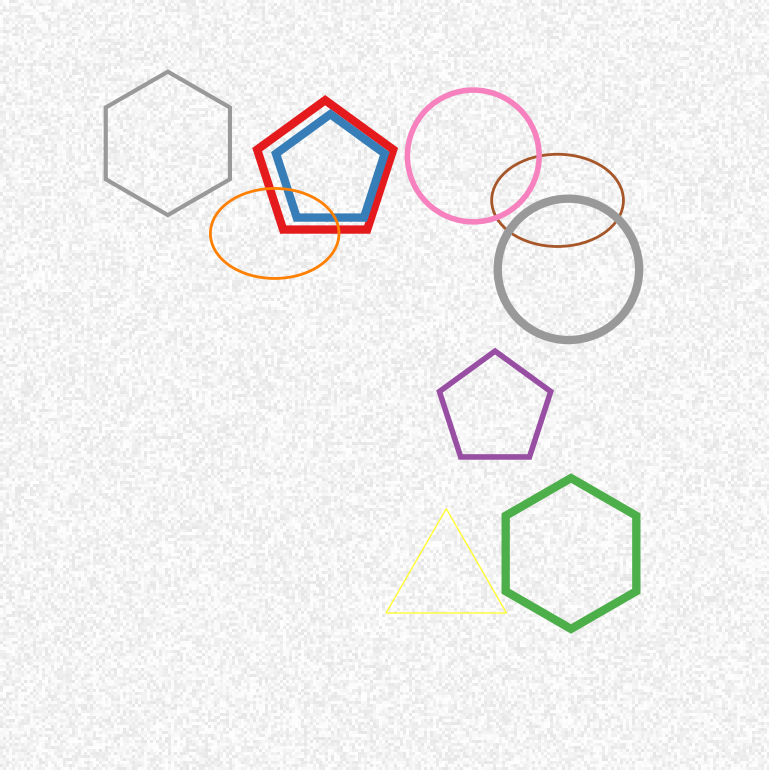[{"shape": "pentagon", "thickness": 3, "radius": 0.46, "center": [0.422, 0.777]}, {"shape": "pentagon", "thickness": 3, "radius": 0.37, "center": [0.429, 0.777]}, {"shape": "hexagon", "thickness": 3, "radius": 0.49, "center": [0.742, 0.281]}, {"shape": "pentagon", "thickness": 2, "radius": 0.38, "center": [0.643, 0.468]}, {"shape": "oval", "thickness": 1, "radius": 0.42, "center": [0.357, 0.697]}, {"shape": "triangle", "thickness": 0.5, "radius": 0.45, "center": [0.58, 0.249]}, {"shape": "oval", "thickness": 1, "radius": 0.43, "center": [0.724, 0.74]}, {"shape": "circle", "thickness": 2, "radius": 0.43, "center": [0.615, 0.797]}, {"shape": "circle", "thickness": 3, "radius": 0.46, "center": [0.738, 0.65]}, {"shape": "hexagon", "thickness": 1.5, "radius": 0.47, "center": [0.218, 0.814]}]